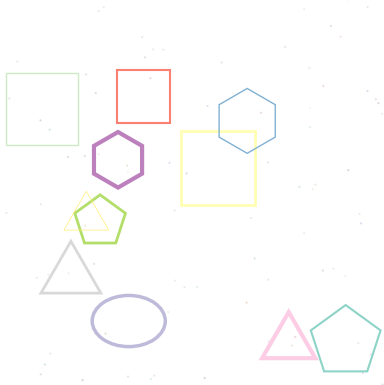[{"shape": "pentagon", "thickness": 1.5, "radius": 0.48, "center": [0.898, 0.112]}, {"shape": "square", "thickness": 2, "radius": 0.48, "center": [0.567, 0.563]}, {"shape": "oval", "thickness": 2.5, "radius": 0.47, "center": [0.334, 0.166]}, {"shape": "square", "thickness": 1.5, "radius": 0.34, "center": [0.373, 0.749]}, {"shape": "hexagon", "thickness": 1, "radius": 0.42, "center": [0.642, 0.686]}, {"shape": "pentagon", "thickness": 2, "radius": 0.35, "center": [0.26, 0.425]}, {"shape": "triangle", "thickness": 3, "radius": 0.4, "center": [0.75, 0.11]}, {"shape": "triangle", "thickness": 2, "radius": 0.45, "center": [0.184, 0.284]}, {"shape": "hexagon", "thickness": 3, "radius": 0.36, "center": [0.307, 0.585]}, {"shape": "square", "thickness": 1, "radius": 0.47, "center": [0.108, 0.716]}, {"shape": "triangle", "thickness": 0.5, "radius": 0.34, "center": [0.224, 0.436]}]